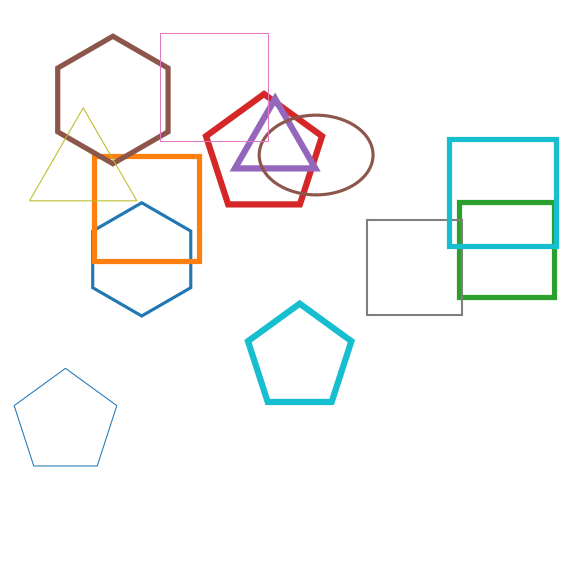[{"shape": "pentagon", "thickness": 0.5, "radius": 0.47, "center": [0.113, 0.268]}, {"shape": "hexagon", "thickness": 1.5, "radius": 0.49, "center": [0.245, 0.55]}, {"shape": "square", "thickness": 2.5, "radius": 0.45, "center": [0.253, 0.638]}, {"shape": "square", "thickness": 2.5, "radius": 0.41, "center": [0.877, 0.568]}, {"shape": "pentagon", "thickness": 3, "radius": 0.53, "center": [0.457, 0.731]}, {"shape": "triangle", "thickness": 3, "radius": 0.4, "center": [0.476, 0.748]}, {"shape": "hexagon", "thickness": 2.5, "radius": 0.55, "center": [0.195, 0.826]}, {"shape": "oval", "thickness": 1.5, "radius": 0.49, "center": [0.547, 0.731]}, {"shape": "square", "thickness": 0.5, "radius": 0.47, "center": [0.37, 0.848]}, {"shape": "square", "thickness": 1, "radius": 0.41, "center": [0.718, 0.537]}, {"shape": "triangle", "thickness": 0.5, "radius": 0.54, "center": [0.144, 0.705]}, {"shape": "pentagon", "thickness": 3, "radius": 0.47, "center": [0.519, 0.379]}, {"shape": "square", "thickness": 2.5, "radius": 0.46, "center": [0.87, 0.666]}]